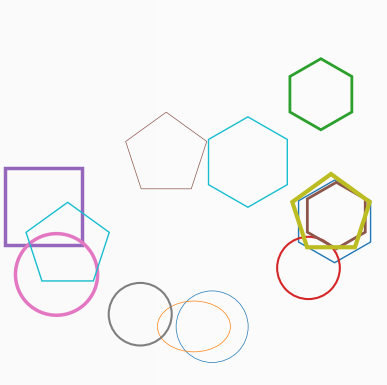[{"shape": "hexagon", "thickness": 1, "radius": 0.54, "center": [0.863, 0.425]}, {"shape": "circle", "thickness": 0.5, "radius": 0.46, "center": [0.547, 0.151]}, {"shape": "oval", "thickness": 0.5, "radius": 0.47, "center": [0.5, 0.152]}, {"shape": "hexagon", "thickness": 2, "radius": 0.46, "center": [0.828, 0.755]}, {"shape": "circle", "thickness": 1.5, "radius": 0.4, "center": [0.796, 0.304]}, {"shape": "square", "thickness": 2.5, "radius": 0.5, "center": [0.112, 0.463]}, {"shape": "pentagon", "thickness": 0.5, "radius": 0.55, "center": [0.429, 0.599]}, {"shape": "hexagon", "thickness": 2, "radius": 0.43, "center": [0.868, 0.44]}, {"shape": "circle", "thickness": 2.5, "radius": 0.53, "center": [0.146, 0.287]}, {"shape": "circle", "thickness": 1.5, "radius": 0.41, "center": [0.362, 0.184]}, {"shape": "pentagon", "thickness": 3, "radius": 0.53, "center": [0.854, 0.443]}, {"shape": "pentagon", "thickness": 1, "radius": 0.56, "center": [0.175, 0.362]}, {"shape": "hexagon", "thickness": 1, "radius": 0.59, "center": [0.64, 0.579]}]